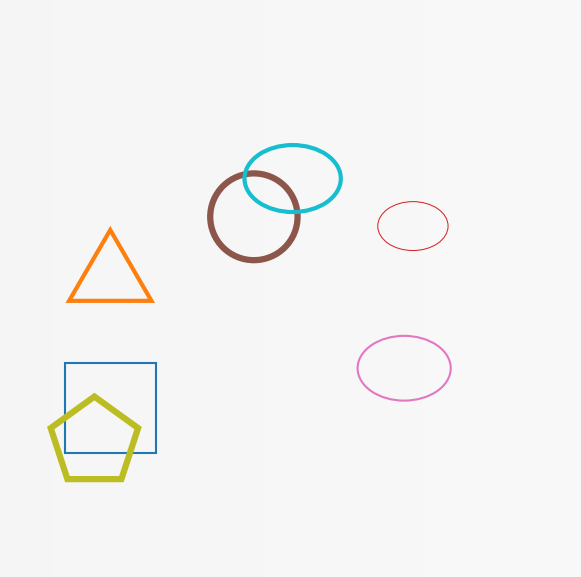[{"shape": "square", "thickness": 1, "radius": 0.39, "center": [0.19, 0.293]}, {"shape": "triangle", "thickness": 2, "radius": 0.41, "center": [0.19, 0.519]}, {"shape": "oval", "thickness": 0.5, "radius": 0.3, "center": [0.71, 0.608]}, {"shape": "circle", "thickness": 3, "radius": 0.38, "center": [0.437, 0.624]}, {"shape": "oval", "thickness": 1, "radius": 0.4, "center": [0.695, 0.362]}, {"shape": "pentagon", "thickness": 3, "radius": 0.4, "center": [0.162, 0.233]}, {"shape": "oval", "thickness": 2, "radius": 0.41, "center": [0.503, 0.69]}]